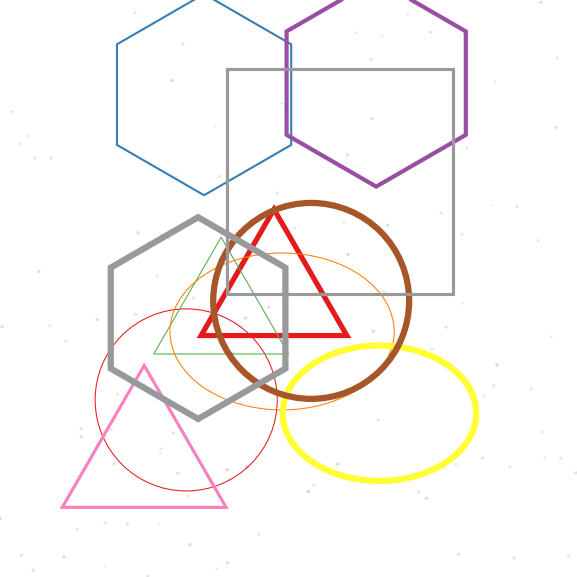[{"shape": "circle", "thickness": 0.5, "radius": 0.79, "center": [0.322, 0.307]}, {"shape": "triangle", "thickness": 2.5, "radius": 0.73, "center": [0.474, 0.491]}, {"shape": "hexagon", "thickness": 1, "radius": 0.87, "center": [0.353, 0.835]}, {"shape": "triangle", "thickness": 0.5, "radius": 0.67, "center": [0.383, 0.454]}, {"shape": "hexagon", "thickness": 2, "radius": 0.9, "center": [0.651, 0.855]}, {"shape": "oval", "thickness": 0.5, "radius": 0.97, "center": [0.488, 0.425]}, {"shape": "oval", "thickness": 3, "radius": 0.84, "center": [0.657, 0.284]}, {"shape": "circle", "thickness": 3, "radius": 0.85, "center": [0.539, 0.478]}, {"shape": "triangle", "thickness": 1.5, "radius": 0.82, "center": [0.25, 0.202]}, {"shape": "hexagon", "thickness": 3, "radius": 0.87, "center": [0.343, 0.448]}, {"shape": "square", "thickness": 1.5, "radius": 0.98, "center": [0.589, 0.685]}]